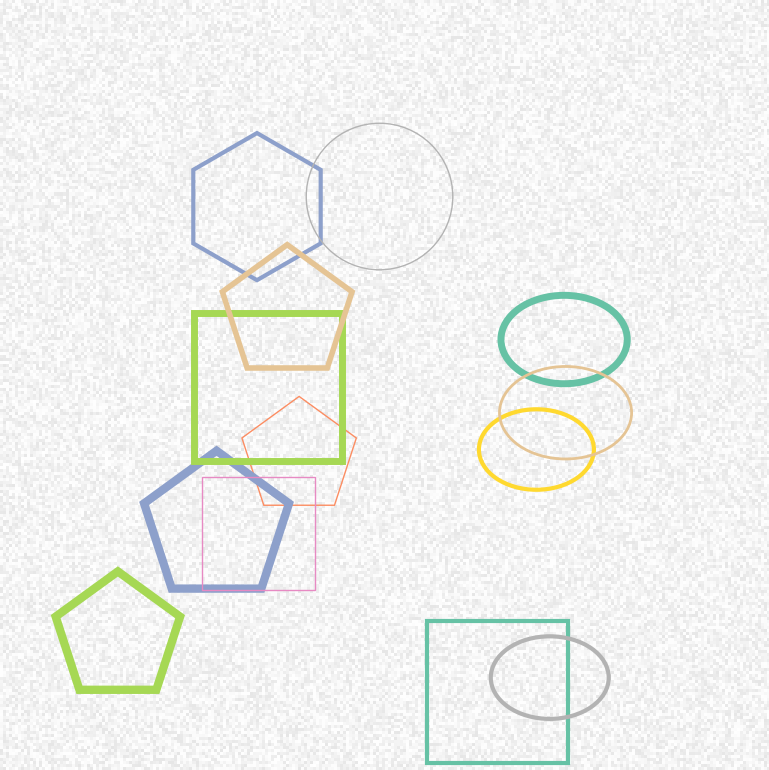[{"shape": "oval", "thickness": 2.5, "radius": 0.41, "center": [0.733, 0.559]}, {"shape": "square", "thickness": 1.5, "radius": 0.46, "center": [0.646, 0.101]}, {"shape": "pentagon", "thickness": 0.5, "radius": 0.39, "center": [0.388, 0.407]}, {"shape": "hexagon", "thickness": 1.5, "radius": 0.48, "center": [0.334, 0.732]}, {"shape": "pentagon", "thickness": 3, "radius": 0.49, "center": [0.281, 0.316]}, {"shape": "square", "thickness": 0.5, "radius": 0.37, "center": [0.336, 0.307]}, {"shape": "pentagon", "thickness": 3, "radius": 0.42, "center": [0.153, 0.173]}, {"shape": "square", "thickness": 2.5, "radius": 0.48, "center": [0.349, 0.497]}, {"shape": "oval", "thickness": 1.5, "radius": 0.37, "center": [0.697, 0.416]}, {"shape": "oval", "thickness": 1, "radius": 0.43, "center": [0.734, 0.464]}, {"shape": "pentagon", "thickness": 2, "radius": 0.44, "center": [0.373, 0.594]}, {"shape": "oval", "thickness": 1.5, "radius": 0.38, "center": [0.714, 0.12]}, {"shape": "circle", "thickness": 0.5, "radius": 0.48, "center": [0.493, 0.745]}]